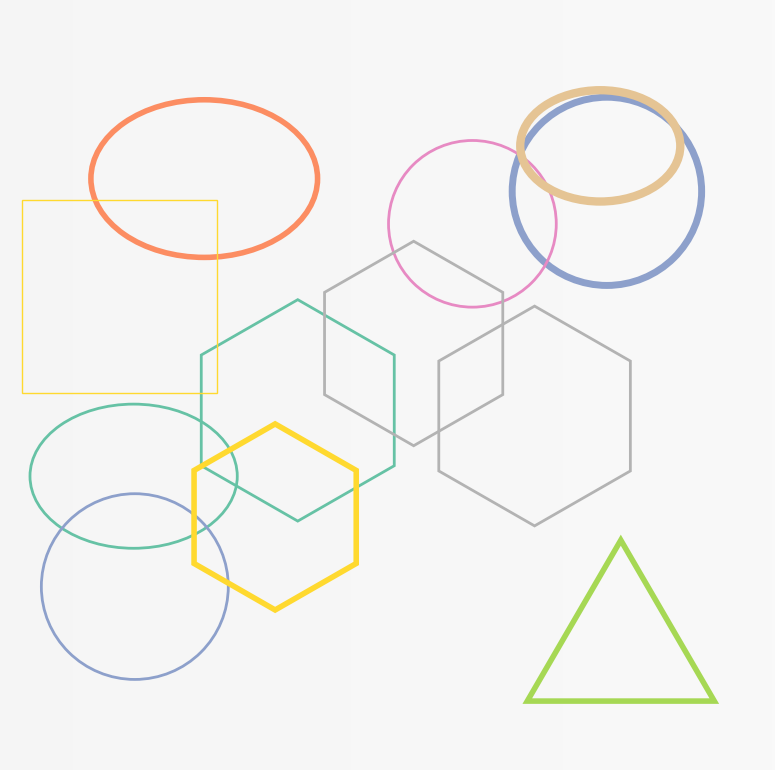[{"shape": "oval", "thickness": 1, "radius": 0.67, "center": [0.172, 0.382]}, {"shape": "hexagon", "thickness": 1, "radius": 0.72, "center": [0.384, 0.467]}, {"shape": "oval", "thickness": 2, "radius": 0.73, "center": [0.264, 0.768]}, {"shape": "circle", "thickness": 2.5, "radius": 0.61, "center": [0.783, 0.752]}, {"shape": "circle", "thickness": 1, "radius": 0.6, "center": [0.174, 0.238]}, {"shape": "circle", "thickness": 1, "radius": 0.54, "center": [0.61, 0.709]}, {"shape": "triangle", "thickness": 2, "radius": 0.7, "center": [0.801, 0.159]}, {"shape": "hexagon", "thickness": 2, "radius": 0.6, "center": [0.355, 0.329]}, {"shape": "square", "thickness": 0.5, "radius": 0.63, "center": [0.154, 0.615]}, {"shape": "oval", "thickness": 3, "radius": 0.52, "center": [0.775, 0.811]}, {"shape": "hexagon", "thickness": 1, "radius": 0.66, "center": [0.534, 0.554]}, {"shape": "hexagon", "thickness": 1, "radius": 0.71, "center": [0.69, 0.46]}]